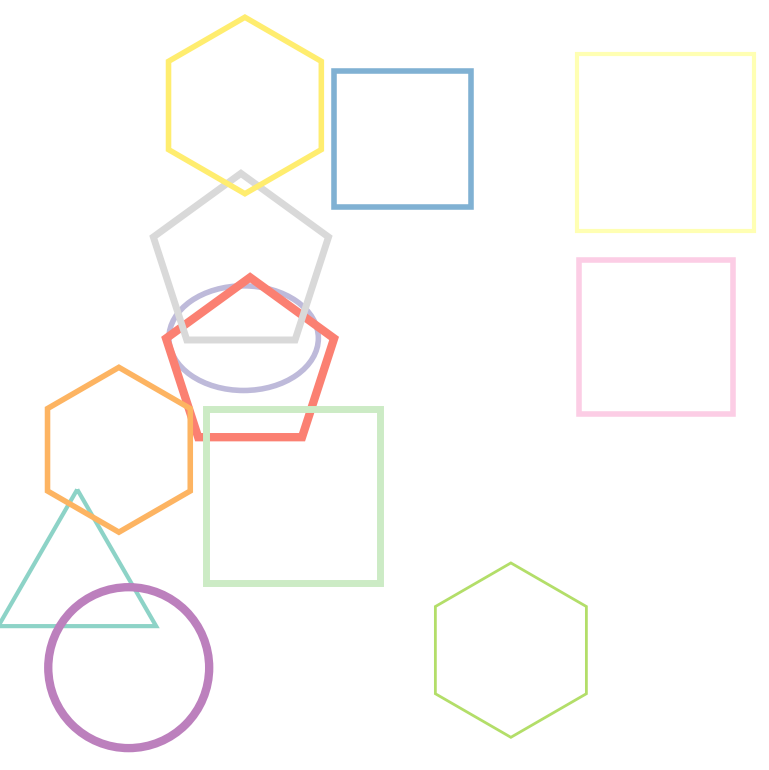[{"shape": "triangle", "thickness": 1.5, "radius": 0.59, "center": [0.1, 0.246]}, {"shape": "square", "thickness": 1.5, "radius": 0.57, "center": [0.865, 0.814]}, {"shape": "oval", "thickness": 2, "radius": 0.49, "center": [0.316, 0.561]}, {"shape": "pentagon", "thickness": 3, "radius": 0.57, "center": [0.325, 0.525]}, {"shape": "square", "thickness": 2, "radius": 0.44, "center": [0.523, 0.82]}, {"shape": "hexagon", "thickness": 2, "radius": 0.54, "center": [0.154, 0.416]}, {"shape": "hexagon", "thickness": 1, "radius": 0.57, "center": [0.663, 0.156]}, {"shape": "square", "thickness": 2, "radius": 0.5, "center": [0.852, 0.562]}, {"shape": "pentagon", "thickness": 2.5, "radius": 0.6, "center": [0.313, 0.655]}, {"shape": "circle", "thickness": 3, "radius": 0.52, "center": [0.167, 0.133]}, {"shape": "square", "thickness": 2.5, "radius": 0.57, "center": [0.38, 0.355]}, {"shape": "hexagon", "thickness": 2, "radius": 0.57, "center": [0.318, 0.863]}]